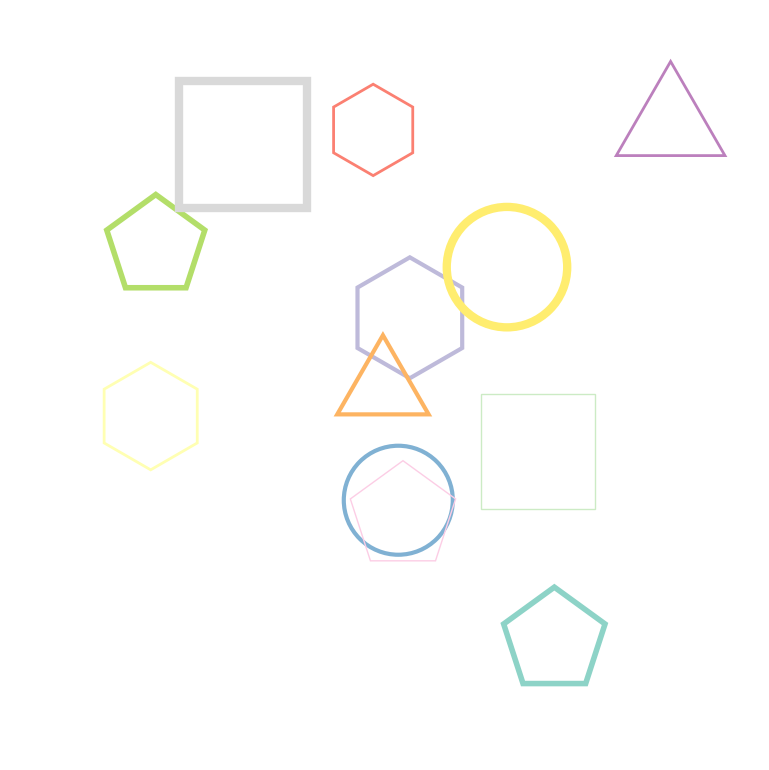[{"shape": "pentagon", "thickness": 2, "radius": 0.35, "center": [0.72, 0.168]}, {"shape": "hexagon", "thickness": 1, "radius": 0.35, "center": [0.196, 0.46]}, {"shape": "hexagon", "thickness": 1.5, "radius": 0.39, "center": [0.532, 0.587]}, {"shape": "hexagon", "thickness": 1, "radius": 0.3, "center": [0.485, 0.831]}, {"shape": "circle", "thickness": 1.5, "radius": 0.35, "center": [0.517, 0.35]}, {"shape": "triangle", "thickness": 1.5, "radius": 0.34, "center": [0.497, 0.496]}, {"shape": "pentagon", "thickness": 2, "radius": 0.33, "center": [0.202, 0.68]}, {"shape": "pentagon", "thickness": 0.5, "radius": 0.36, "center": [0.523, 0.33]}, {"shape": "square", "thickness": 3, "radius": 0.41, "center": [0.315, 0.813]}, {"shape": "triangle", "thickness": 1, "radius": 0.41, "center": [0.871, 0.839]}, {"shape": "square", "thickness": 0.5, "radius": 0.37, "center": [0.699, 0.414]}, {"shape": "circle", "thickness": 3, "radius": 0.39, "center": [0.658, 0.653]}]